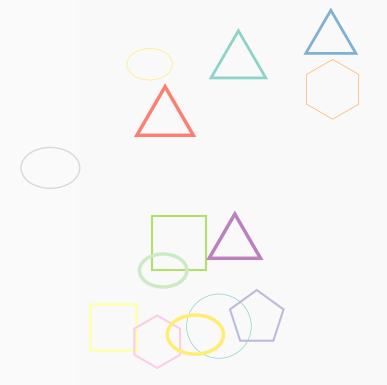[{"shape": "circle", "thickness": 0.5, "radius": 0.42, "center": [0.565, 0.153]}, {"shape": "triangle", "thickness": 2, "radius": 0.41, "center": [0.615, 0.838]}, {"shape": "square", "thickness": 2, "radius": 0.3, "center": [0.291, 0.151]}, {"shape": "pentagon", "thickness": 1.5, "radius": 0.36, "center": [0.663, 0.174]}, {"shape": "triangle", "thickness": 2.5, "radius": 0.42, "center": [0.426, 0.691]}, {"shape": "triangle", "thickness": 2, "radius": 0.37, "center": [0.854, 0.899]}, {"shape": "hexagon", "thickness": 0.5, "radius": 0.39, "center": [0.858, 0.768]}, {"shape": "square", "thickness": 1.5, "radius": 0.35, "center": [0.462, 0.368]}, {"shape": "hexagon", "thickness": 1.5, "radius": 0.34, "center": [0.406, 0.112]}, {"shape": "oval", "thickness": 1, "radius": 0.38, "center": [0.13, 0.564]}, {"shape": "triangle", "thickness": 2.5, "radius": 0.38, "center": [0.606, 0.367]}, {"shape": "oval", "thickness": 2.5, "radius": 0.31, "center": [0.421, 0.297]}, {"shape": "oval", "thickness": 0.5, "radius": 0.29, "center": [0.386, 0.833]}, {"shape": "oval", "thickness": 2.5, "radius": 0.36, "center": [0.504, 0.131]}]